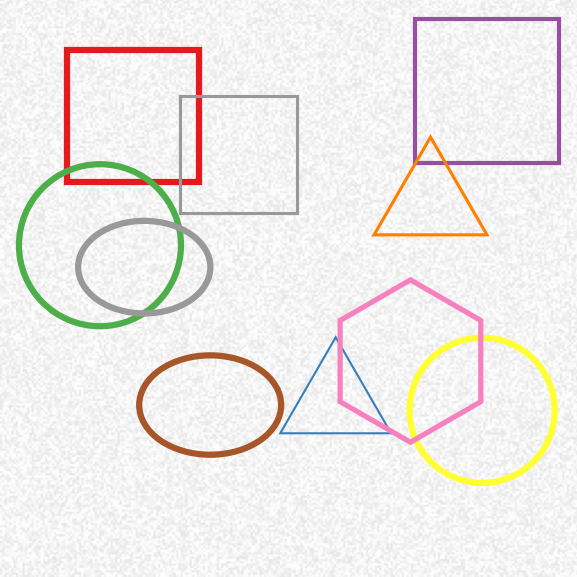[{"shape": "square", "thickness": 3, "radius": 0.57, "center": [0.231, 0.798]}, {"shape": "triangle", "thickness": 1, "radius": 0.55, "center": [0.581, 0.304]}, {"shape": "circle", "thickness": 3, "radius": 0.7, "center": [0.173, 0.575]}, {"shape": "square", "thickness": 2, "radius": 0.62, "center": [0.844, 0.841]}, {"shape": "triangle", "thickness": 1.5, "radius": 0.56, "center": [0.745, 0.649]}, {"shape": "circle", "thickness": 3, "radius": 0.63, "center": [0.835, 0.289]}, {"shape": "oval", "thickness": 3, "radius": 0.61, "center": [0.364, 0.298]}, {"shape": "hexagon", "thickness": 2.5, "radius": 0.7, "center": [0.711, 0.374]}, {"shape": "square", "thickness": 1.5, "radius": 0.51, "center": [0.412, 0.731]}, {"shape": "oval", "thickness": 3, "radius": 0.57, "center": [0.25, 0.537]}]